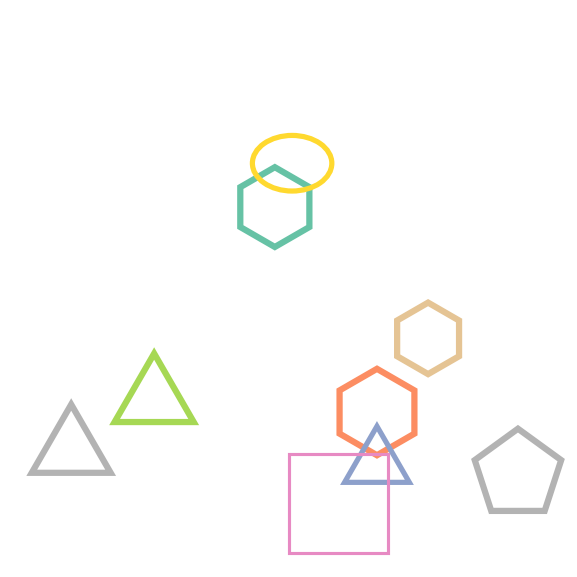[{"shape": "hexagon", "thickness": 3, "radius": 0.35, "center": [0.476, 0.641]}, {"shape": "hexagon", "thickness": 3, "radius": 0.37, "center": [0.653, 0.286]}, {"shape": "triangle", "thickness": 2.5, "radius": 0.32, "center": [0.653, 0.196]}, {"shape": "square", "thickness": 1.5, "radius": 0.43, "center": [0.587, 0.128]}, {"shape": "triangle", "thickness": 3, "radius": 0.4, "center": [0.267, 0.308]}, {"shape": "oval", "thickness": 2.5, "radius": 0.34, "center": [0.506, 0.716]}, {"shape": "hexagon", "thickness": 3, "radius": 0.31, "center": [0.741, 0.413]}, {"shape": "pentagon", "thickness": 3, "radius": 0.39, "center": [0.897, 0.178]}, {"shape": "triangle", "thickness": 3, "radius": 0.39, "center": [0.123, 0.22]}]